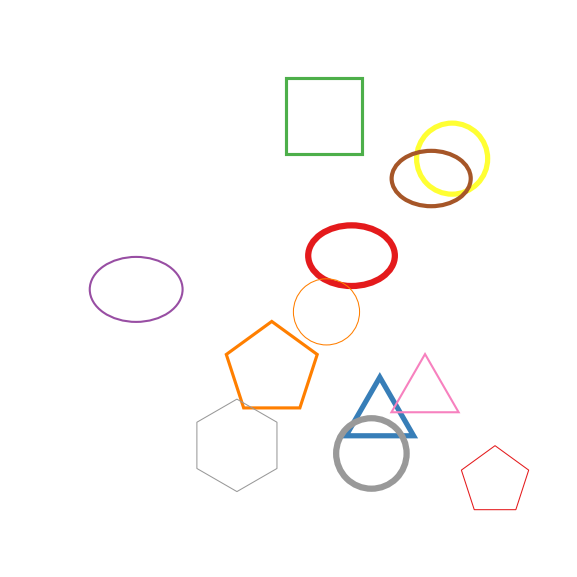[{"shape": "oval", "thickness": 3, "radius": 0.38, "center": [0.609, 0.556]}, {"shape": "pentagon", "thickness": 0.5, "radius": 0.31, "center": [0.857, 0.166]}, {"shape": "triangle", "thickness": 2.5, "radius": 0.34, "center": [0.658, 0.278]}, {"shape": "square", "thickness": 1.5, "radius": 0.33, "center": [0.561, 0.798]}, {"shape": "oval", "thickness": 1, "radius": 0.4, "center": [0.236, 0.498]}, {"shape": "circle", "thickness": 0.5, "radius": 0.29, "center": [0.565, 0.459]}, {"shape": "pentagon", "thickness": 1.5, "radius": 0.41, "center": [0.471, 0.36]}, {"shape": "circle", "thickness": 2.5, "radius": 0.31, "center": [0.783, 0.724]}, {"shape": "oval", "thickness": 2, "radius": 0.34, "center": [0.747, 0.69]}, {"shape": "triangle", "thickness": 1, "radius": 0.34, "center": [0.736, 0.319]}, {"shape": "circle", "thickness": 3, "radius": 0.31, "center": [0.643, 0.214]}, {"shape": "hexagon", "thickness": 0.5, "radius": 0.4, "center": [0.41, 0.228]}]